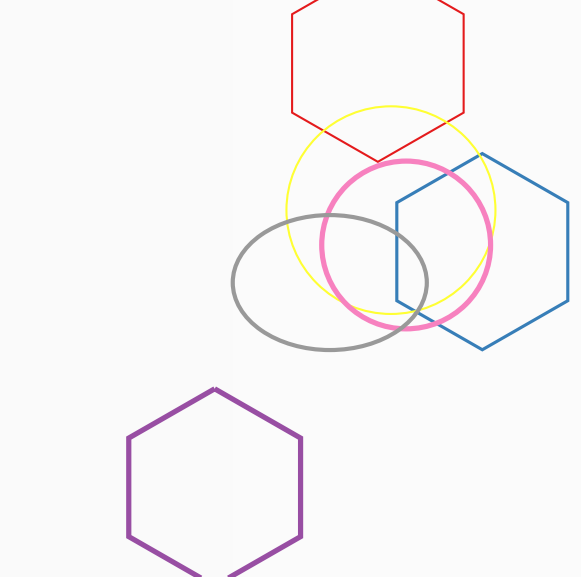[{"shape": "hexagon", "thickness": 1, "radius": 0.85, "center": [0.65, 0.889]}, {"shape": "hexagon", "thickness": 1.5, "radius": 0.85, "center": [0.83, 0.563]}, {"shape": "hexagon", "thickness": 2.5, "radius": 0.85, "center": [0.369, 0.155]}, {"shape": "circle", "thickness": 1, "radius": 0.9, "center": [0.673, 0.635]}, {"shape": "circle", "thickness": 2.5, "radius": 0.73, "center": [0.699, 0.575]}, {"shape": "oval", "thickness": 2, "radius": 0.83, "center": [0.567, 0.51]}]